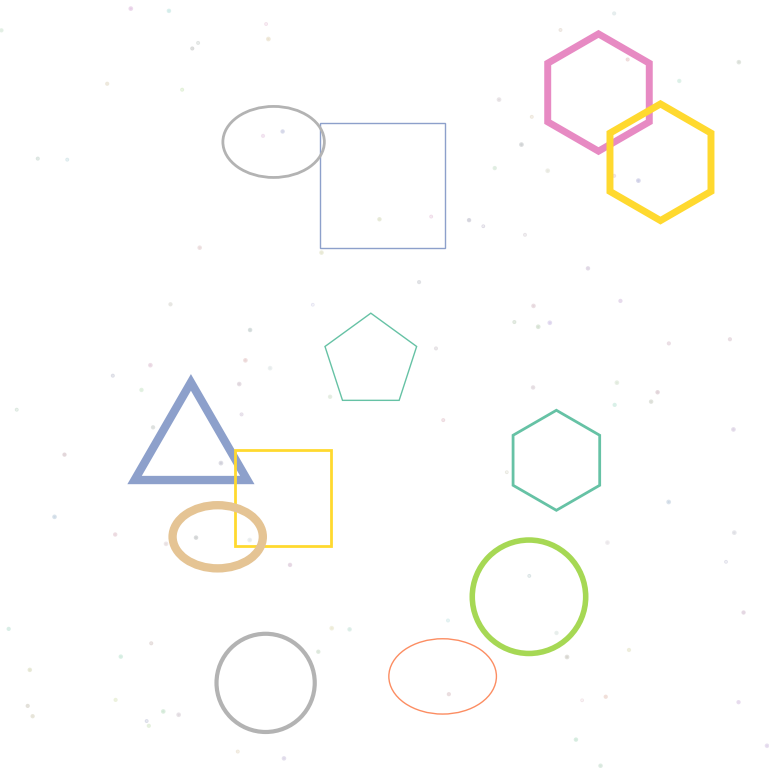[{"shape": "pentagon", "thickness": 0.5, "radius": 0.31, "center": [0.482, 0.531]}, {"shape": "hexagon", "thickness": 1, "radius": 0.32, "center": [0.723, 0.402]}, {"shape": "oval", "thickness": 0.5, "radius": 0.35, "center": [0.575, 0.122]}, {"shape": "triangle", "thickness": 3, "radius": 0.42, "center": [0.248, 0.419]}, {"shape": "square", "thickness": 0.5, "radius": 0.41, "center": [0.497, 0.759]}, {"shape": "hexagon", "thickness": 2.5, "radius": 0.38, "center": [0.777, 0.88]}, {"shape": "circle", "thickness": 2, "radius": 0.37, "center": [0.687, 0.225]}, {"shape": "square", "thickness": 1, "radius": 0.31, "center": [0.368, 0.354]}, {"shape": "hexagon", "thickness": 2.5, "radius": 0.38, "center": [0.858, 0.789]}, {"shape": "oval", "thickness": 3, "radius": 0.29, "center": [0.283, 0.303]}, {"shape": "oval", "thickness": 1, "radius": 0.33, "center": [0.355, 0.816]}, {"shape": "circle", "thickness": 1.5, "radius": 0.32, "center": [0.345, 0.113]}]